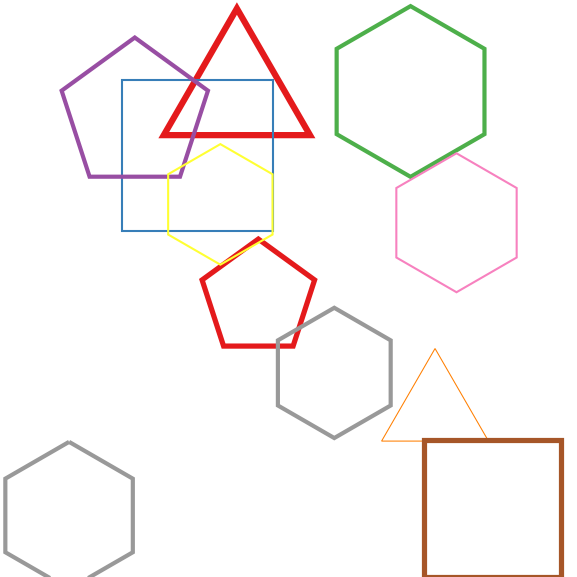[{"shape": "triangle", "thickness": 3, "radius": 0.73, "center": [0.41, 0.838]}, {"shape": "pentagon", "thickness": 2.5, "radius": 0.51, "center": [0.447, 0.483]}, {"shape": "square", "thickness": 1, "radius": 0.65, "center": [0.342, 0.729]}, {"shape": "hexagon", "thickness": 2, "radius": 0.74, "center": [0.711, 0.841]}, {"shape": "pentagon", "thickness": 2, "radius": 0.67, "center": [0.233, 0.801]}, {"shape": "triangle", "thickness": 0.5, "radius": 0.53, "center": [0.753, 0.289]}, {"shape": "hexagon", "thickness": 1, "radius": 0.52, "center": [0.382, 0.645]}, {"shape": "square", "thickness": 2.5, "radius": 0.59, "center": [0.852, 0.119]}, {"shape": "hexagon", "thickness": 1, "radius": 0.6, "center": [0.79, 0.613]}, {"shape": "hexagon", "thickness": 2, "radius": 0.56, "center": [0.579, 0.353]}, {"shape": "hexagon", "thickness": 2, "radius": 0.64, "center": [0.12, 0.107]}]